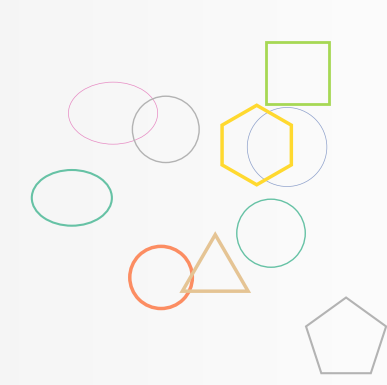[{"shape": "circle", "thickness": 1, "radius": 0.44, "center": [0.699, 0.394]}, {"shape": "oval", "thickness": 1.5, "radius": 0.52, "center": [0.185, 0.486]}, {"shape": "circle", "thickness": 2.5, "radius": 0.4, "center": [0.416, 0.279]}, {"shape": "circle", "thickness": 0.5, "radius": 0.51, "center": [0.741, 0.618]}, {"shape": "oval", "thickness": 0.5, "radius": 0.58, "center": [0.292, 0.706]}, {"shape": "square", "thickness": 2, "radius": 0.4, "center": [0.767, 0.81]}, {"shape": "hexagon", "thickness": 2.5, "radius": 0.52, "center": [0.662, 0.623]}, {"shape": "triangle", "thickness": 2.5, "radius": 0.49, "center": [0.555, 0.293]}, {"shape": "circle", "thickness": 1, "radius": 0.43, "center": [0.428, 0.664]}, {"shape": "pentagon", "thickness": 1.5, "radius": 0.54, "center": [0.893, 0.119]}]